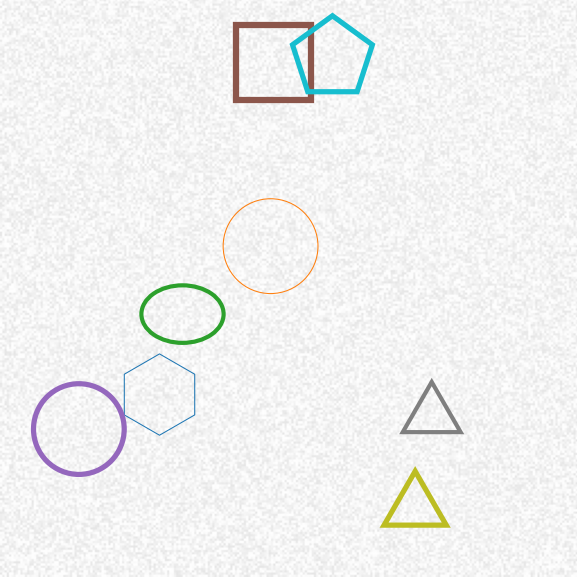[{"shape": "hexagon", "thickness": 0.5, "radius": 0.35, "center": [0.276, 0.316]}, {"shape": "circle", "thickness": 0.5, "radius": 0.41, "center": [0.469, 0.573]}, {"shape": "oval", "thickness": 2, "radius": 0.36, "center": [0.316, 0.455]}, {"shape": "circle", "thickness": 2.5, "radius": 0.39, "center": [0.137, 0.256]}, {"shape": "square", "thickness": 3, "radius": 0.33, "center": [0.474, 0.89]}, {"shape": "triangle", "thickness": 2, "radius": 0.29, "center": [0.748, 0.28]}, {"shape": "triangle", "thickness": 2.5, "radius": 0.31, "center": [0.719, 0.121]}, {"shape": "pentagon", "thickness": 2.5, "radius": 0.36, "center": [0.576, 0.899]}]